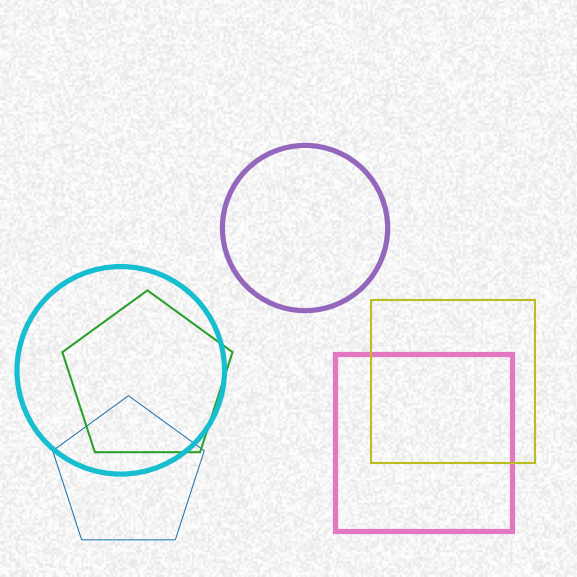[{"shape": "pentagon", "thickness": 0.5, "radius": 0.69, "center": [0.222, 0.176]}, {"shape": "pentagon", "thickness": 1, "radius": 0.77, "center": [0.255, 0.341]}, {"shape": "circle", "thickness": 2.5, "radius": 0.72, "center": [0.528, 0.604]}, {"shape": "square", "thickness": 2.5, "radius": 0.76, "center": [0.733, 0.233]}, {"shape": "square", "thickness": 1, "radius": 0.71, "center": [0.785, 0.338]}, {"shape": "circle", "thickness": 2.5, "radius": 0.9, "center": [0.209, 0.358]}]